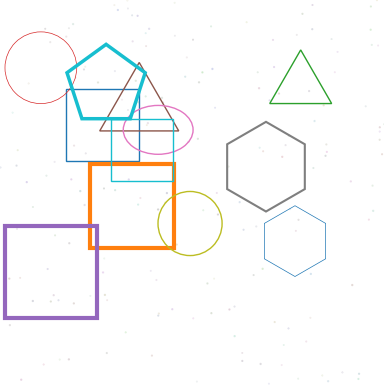[{"shape": "square", "thickness": 1, "radius": 0.47, "center": [0.266, 0.675]}, {"shape": "hexagon", "thickness": 0.5, "radius": 0.46, "center": [0.766, 0.374]}, {"shape": "square", "thickness": 3, "radius": 0.54, "center": [0.343, 0.466]}, {"shape": "triangle", "thickness": 1, "radius": 0.46, "center": [0.781, 0.777]}, {"shape": "circle", "thickness": 0.5, "radius": 0.47, "center": [0.106, 0.824]}, {"shape": "square", "thickness": 3, "radius": 0.59, "center": [0.133, 0.294]}, {"shape": "triangle", "thickness": 1, "radius": 0.59, "center": [0.362, 0.719]}, {"shape": "oval", "thickness": 1, "radius": 0.45, "center": [0.411, 0.663]}, {"shape": "hexagon", "thickness": 1.5, "radius": 0.58, "center": [0.691, 0.567]}, {"shape": "circle", "thickness": 1, "radius": 0.42, "center": [0.494, 0.419]}, {"shape": "square", "thickness": 1, "radius": 0.41, "center": [0.368, 0.611]}, {"shape": "pentagon", "thickness": 2.5, "radius": 0.53, "center": [0.276, 0.778]}]